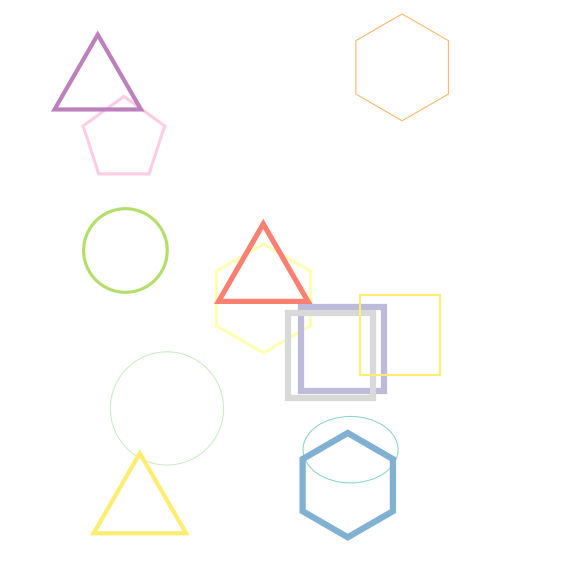[{"shape": "oval", "thickness": 0.5, "radius": 0.41, "center": [0.607, 0.22]}, {"shape": "hexagon", "thickness": 1.5, "radius": 0.47, "center": [0.456, 0.482]}, {"shape": "square", "thickness": 3, "radius": 0.36, "center": [0.593, 0.395]}, {"shape": "triangle", "thickness": 2.5, "radius": 0.45, "center": [0.456, 0.522]}, {"shape": "hexagon", "thickness": 3, "radius": 0.45, "center": [0.602, 0.159]}, {"shape": "hexagon", "thickness": 0.5, "radius": 0.46, "center": [0.696, 0.883]}, {"shape": "circle", "thickness": 1.5, "radius": 0.36, "center": [0.217, 0.565]}, {"shape": "pentagon", "thickness": 1.5, "radius": 0.37, "center": [0.215, 0.758]}, {"shape": "square", "thickness": 3, "radius": 0.37, "center": [0.572, 0.384]}, {"shape": "triangle", "thickness": 2, "radius": 0.43, "center": [0.169, 0.853]}, {"shape": "circle", "thickness": 0.5, "radius": 0.49, "center": [0.289, 0.292]}, {"shape": "square", "thickness": 1, "radius": 0.34, "center": [0.692, 0.419]}, {"shape": "triangle", "thickness": 2, "radius": 0.46, "center": [0.242, 0.122]}]